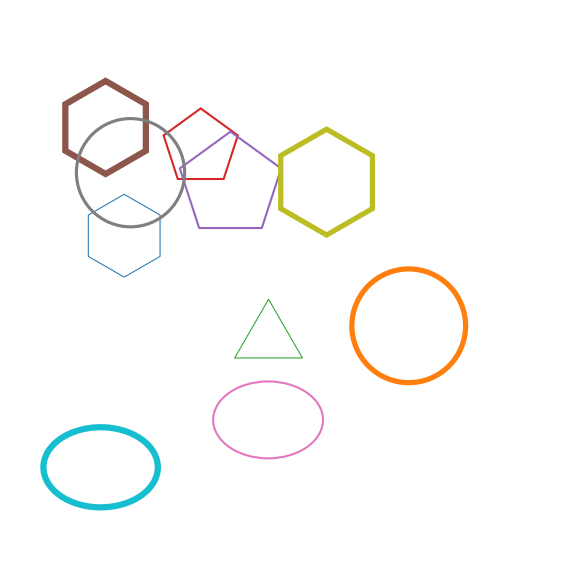[{"shape": "hexagon", "thickness": 0.5, "radius": 0.36, "center": [0.215, 0.591]}, {"shape": "circle", "thickness": 2.5, "radius": 0.49, "center": [0.708, 0.435]}, {"shape": "triangle", "thickness": 0.5, "radius": 0.34, "center": [0.465, 0.413]}, {"shape": "pentagon", "thickness": 1, "radius": 0.34, "center": [0.348, 0.744]}, {"shape": "pentagon", "thickness": 1, "radius": 0.46, "center": [0.399, 0.679]}, {"shape": "hexagon", "thickness": 3, "radius": 0.4, "center": [0.183, 0.778]}, {"shape": "oval", "thickness": 1, "radius": 0.48, "center": [0.464, 0.272]}, {"shape": "circle", "thickness": 1.5, "radius": 0.47, "center": [0.226, 0.7]}, {"shape": "hexagon", "thickness": 2.5, "radius": 0.46, "center": [0.566, 0.684]}, {"shape": "oval", "thickness": 3, "radius": 0.5, "center": [0.174, 0.19]}]